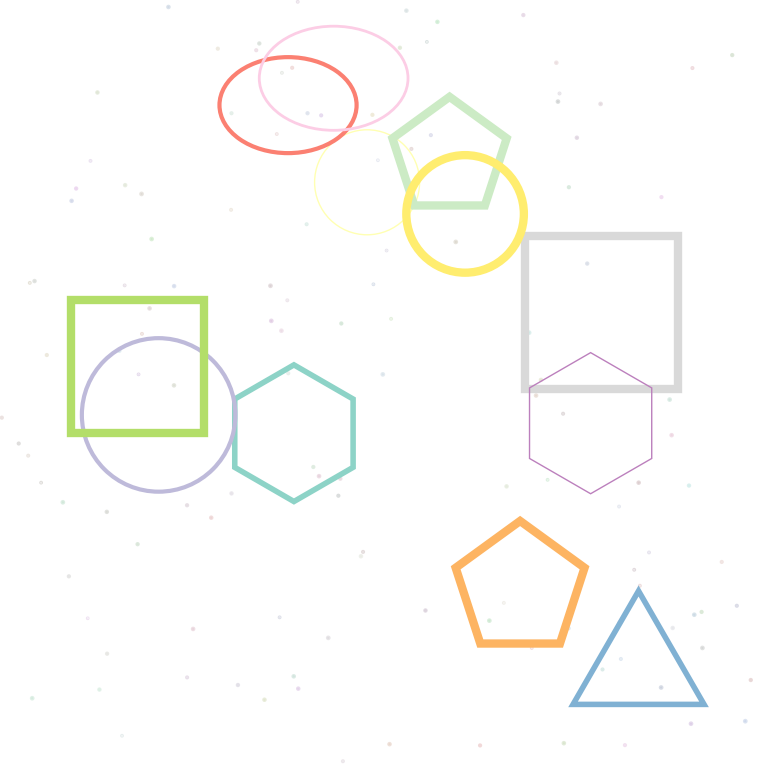[{"shape": "hexagon", "thickness": 2, "radius": 0.44, "center": [0.382, 0.437]}, {"shape": "circle", "thickness": 0.5, "radius": 0.34, "center": [0.477, 0.763]}, {"shape": "circle", "thickness": 1.5, "radius": 0.5, "center": [0.206, 0.461]}, {"shape": "oval", "thickness": 1.5, "radius": 0.45, "center": [0.374, 0.863]}, {"shape": "triangle", "thickness": 2, "radius": 0.49, "center": [0.829, 0.134]}, {"shape": "pentagon", "thickness": 3, "radius": 0.44, "center": [0.675, 0.235]}, {"shape": "square", "thickness": 3, "radius": 0.43, "center": [0.178, 0.524]}, {"shape": "oval", "thickness": 1, "radius": 0.48, "center": [0.433, 0.898]}, {"shape": "square", "thickness": 3, "radius": 0.5, "center": [0.781, 0.594]}, {"shape": "hexagon", "thickness": 0.5, "radius": 0.46, "center": [0.767, 0.45]}, {"shape": "pentagon", "thickness": 3, "radius": 0.39, "center": [0.584, 0.796]}, {"shape": "circle", "thickness": 3, "radius": 0.38, "center": [0.604, 0.722]}]